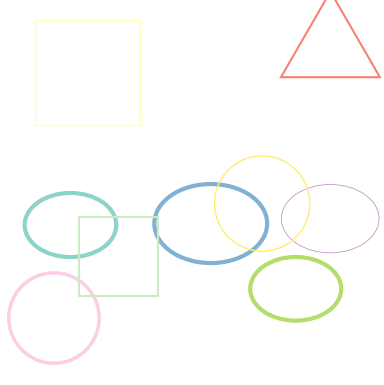[{"shape": "oval", "thickness": 3, "radius": 0.59, "center": [0.183, 0.416]}, {"shape": "square", "thickness": 1, "radius": 0.68, "center": [0.228, 0.812]}, {"shape": "triangle", "thickness": 1.5, "radius": 0.74, "center": [0.858, 0.874]}, {"shape": "oval", "thickness": 3, "radius": 0.73, "center": [0.547, 0.419]}, {"shape": "oval", "thickness": 3, "radius": 0.59, "center": [0.768, 0.25]}, {"shape": "circle", "thickness": 2.5, "radius": 0.59, "center": [0.14, 0.174]}, {"shape": "oval", "thickness": 0.5, "radius": 0.63, "center": [0.858, 0.432]}, {"shape": "square", "thickness": 1.5, "radius": 0.51, "center": [0.307, 0.334]}, {"shape": "circle", "thickness": 1, "radius": 0.62, "center": [0.681, 0.471]}]